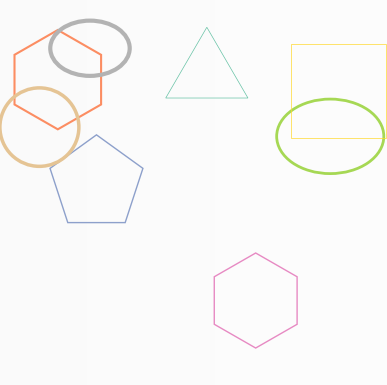[{"shape": "triangle", "thickness": 0.5, "radius": 0.61, "center": [0.534, 0.807]}, {"shape": "hexagon", "thickness": 1.5, "radius": 0.65, "center": [0.149, 0.793]}, {"shape": "pentagon", "thickness": 1, "radius": 0.63, "center": [0.249, 0.524]}, {"shape": "hexagon", "thickness": 1, "radius": 0.62, "center": [0.66, 0.219]}, {"shape": "oval", "thickness": 2, "radius": 0.69, "center": [0.852, 0.646]}, {"shape": "square", "thickness": 0.5, "radius": 0.61, "center": [0.873, 0.763]}, {"shape": "circle", "thickness": 2.5, "radius": 0.51, "center": [0.102, 0.67]}, {"shape": "oval", "thickness": 3, "radius": 0.51, "center": [0.232, 0.875]}]